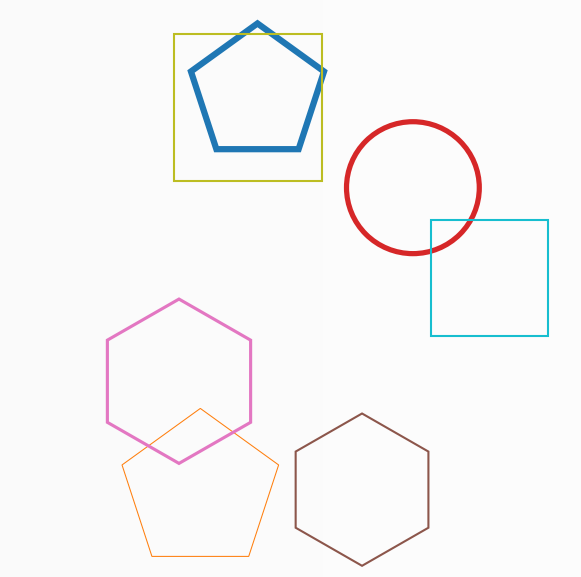[{"shape": "pentagon", "thickness": 3, "radius": 0.6, "center": [0.443, 0.838]}, {"shape": "pentagon", "thickness": 0.5, "radius": 0.71, "center": [0.345, 0.15]}, {"shape": "circle", "thickness": 2.5, "radius": 0.57, "center": [0.71, 0.674]}, {"shape": "hexagon", "thickness": 1, "radius": 0.66, "center": [0.623, 0.151]}, {"shape": "hexagon", "thickness": 1.5, "radius": 0.71, "center": [0.308, 0.339]}, {"shape": "square", "thickness": 1, "radius": 0.64, "center": [0.426, 0.812]}, {"shape": "square", "thickness": 1, "radius": 0.5, "center": [0.842, 0.517]}]